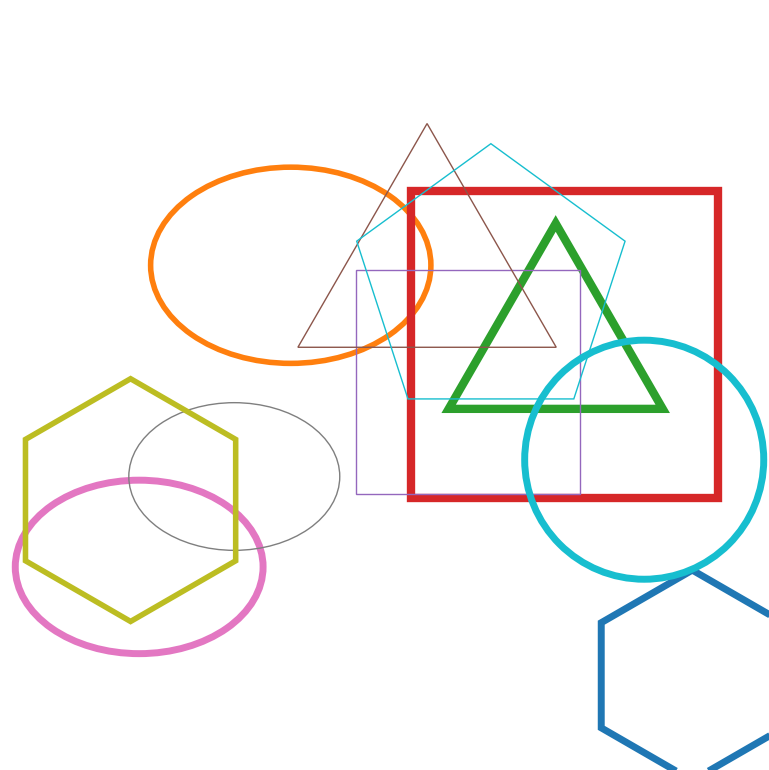[{"shape": "hexagon", "thickness": 2.5, "radius": 0.68, "center": [0.899, 0.123]}, {"shape": "oval", "thickness": 2, "radius": 0.91, "center": [0.378, 0.655]}, {"shape": "triangle", "thickness": 3, "radius": 0.8, "center": [0.722, 0.549]}, {"shape": "square", "thickness": 3, "radius": 1.0, "center": [0.733, 0.553]}, {"shape": "square", "thickness": 0.5, "radius": 0.73, "center": [0.607, 0.504]}, {"shape": "triangle", "thickness": 0.5, "radius": 0.97, "center": [0.555, 0.646]}, {"shape": "oval", "thickness": 2.5, "radius": 0.8, "center": [0.181, 0.264]}, {"shape": "oval", "thickness": 0.5, "radius": 0.68, "center": [0.304, 0.381]}, {"shape": "hexagon", "thickness": 2, "radius": 0.79, "center": [0.17, 0.351]}, {"shape": "pentagon", "thickness": 0.5, "radius": 0.92, "center": [0.638, 0.63]}, {"shape": "circle", "thickness": 2.5, "radius": 0.78, "center": [0.837, 0.403]}]